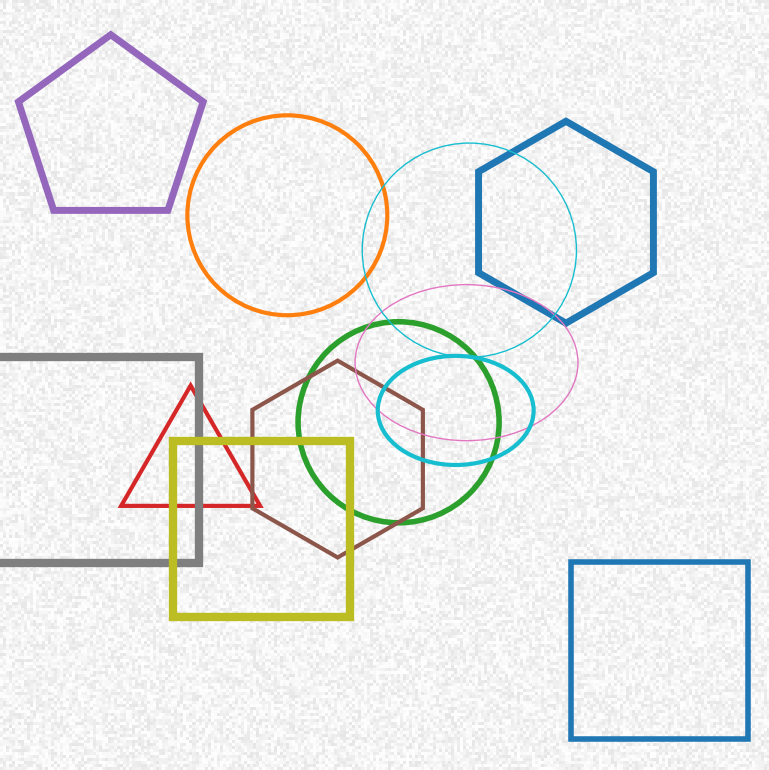[{"shape": "hexagon", "thickness": 2.5, "radius": 0.66, "center": [0.735, 0.711]}, {"shape": "square", "thickness": 2, "radius": 0.58, "center": [0.857, 0.155]}, {"shape": "circle", "thickness": 1.5, "radius": 0.65, "center": [0.373, 0.72]}, {"shape": "circle", "thickness": 2, "radius": 0.65, "center": [0.518, 0.452]}, {"shape": "triangle", "thickness": 1.5, "radius": 0.52, "center": [0.248, 0.395]}, {"shape": "pentagon", "thickness": 2.5, "radius": 0.63, "center": [0.144, 0.829]}, {"shape": "hexagon", "thickness": 1.5, "radius": 0.64, "center": [0.438, 0.404]}, {"shape": "oval", "thickness": 0.5, "radius": 0.72, "center": [0.606, 0.529]}, {"shape": "square", "thickness": 3, "radius": 0.67, "center": [0.124, 0.403]}, {"shape": "square", "thickness": 3, "radius": 0.57, "center": [0.34, 0.313]}, {"shape": "circle", "thickness": 0.5, "radius": 0.7, "center": [0.61, 0.675]}, {"shape": "oval", "thickness": 1.5, "radius": 0.51, "center": [0.592, 0.467]}]